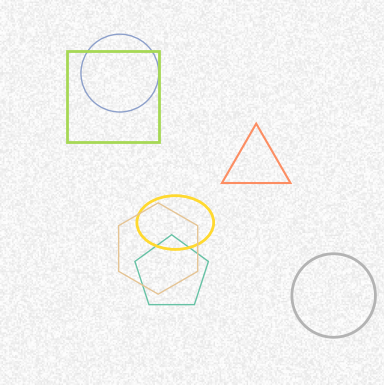[{"shape": "pentagon", "thickness": 1, "radius": 0.5, "center": [0.446, 0.29]}, {"shape": "triangle", "thickness": 1.5, "radius": 0.51, "center": [0.665, 0.576]}, {"shape": "circle", "thickness": 1, "radius": 0.51, "center": [0.311, 0.81]}, {"shape": "square", "thickness": 2, "radius": 0.59, "center": [0.294, 0.749]}, {"shape": "oval", "thickness": 2, "radius": 0.5, "center": [0.455, 0.422]}, {"shape": "hexagon", "thickness": 1, "radius": 0.59, "center": [0.411, 0.355]}, {"shape": "circle", "thickness": 2, "radius": 0.54, "center": [0.867, 0.232]}]